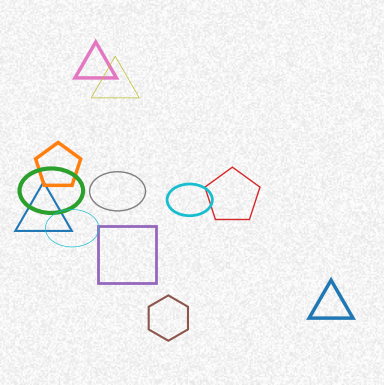[{"shape": "triangle", "thickness": 2.5, "radius": 0.33, "center": [0.86, 0.207]}, {"shape": "triangle", "thickness": 1.5, "radius": 0.42, "center": [0.113, 0.443]}, {"shape": "pentagon", "thickness": 2.5, "radius": 0.31, "center": [0.151, 0.568]}, {"shape": "oval", "thickness": 3, "radius": 0.41, "center": [0.133, 0.505]}, {"shape": "pentagon", "thickness": 1, "radius": 0.38, "center": [0.604, 0.491]}, {"shape": "square", "thickness": 2, "radius": 0.37, "center": [0.33, 0.338]}, {"shape": "hexagon", "thickness": 1.5, "radius": 0.29, "center": [0.437, 0.174]}, {"shape": "triangle", "thickness": 2.5, "radius": 0.31, "center": [0.249, 0.829]}, {"shape": "oval", "thickness": 1, "radius": 0.36, "center": [0.305, 0.503]}, {"shape": "triangle", "thickness": 0.5, "radius": 0.36, "center": [0.299, 0.782]}, {"shape": "oval", "thickness": 0.5, "radius": 0.35, "center": [0.187, 0.407]}, {"shape": "oval", "thickness": 2, "radius": 0.29, "center": [0.493, 0.481]}]